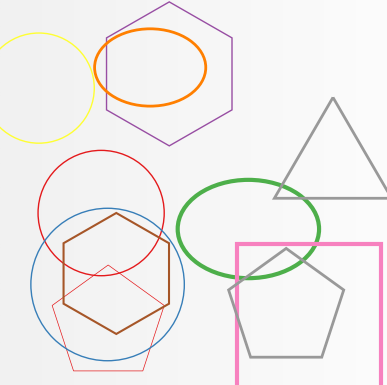[{"shape": "circle", "thickness": 1, "radius": 0.81, "center": [0.261, 0.447]}, {"shape": "pentagon", "thickness": 0.5, "radius": 0.76, "center": [0.279, 0.16]}, {"shape": "circle", "thickness": 1, "radius": 0.99, "center": [0.278, 0.261]}, {"shape": "oval", "thickness": 3, "radius": 0.91, "center": [0.641, 0.405]}, {"shape": "hexagon", "thickness": 1, "radius": 0.93, "center": [0.437, 0.808]}, {"shape": "oval", "thickness": 2, "radius": 0.72, "center": [0.388, 0.825]}, {"shape": "circle", "thickness": 1, "radius": 0.72, "center": [0.1, 0.771]}, {"shape": "hexagon", "thickness": 1.5, "radius": 0.79, "center": [0.3, 0.29]}, {"shape": "square", "thickness": 3, "radius": 0.93, "center": [0.798, 0.181]}, {"shape": "triangle", "thickness": 2, "radius": 0.87, "center": [0.859, 0.572]}, {"shape": "pentagon", "thickness": 2, "radius": 0.78, "center": [0.738, 0.199]}]